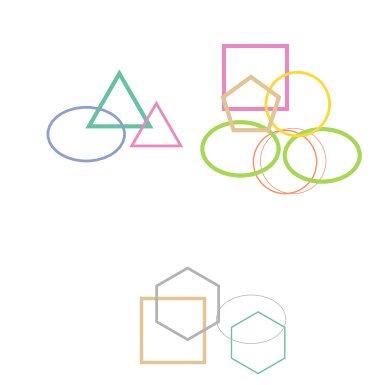[{"shape": "hexagon", "thickness": 1, "radius": 0.4, "center": [0.671, 0.11]}, {"shape": "triangle", "thickness": 3, "radius": 0.46, "center": [0.31, 0.718]}, {"shape": "circle", "thickness": 0.5, "radius": 0.43, "center": [0.761, 0.582]}, {"shape": "circle", "thickness": 1, "radius": 0.41, "center": [0.74, 0.579]}, {"shape": "oval", "thickness": 2, "radius": 0.5, "center": [0.224, 0.652]}, {"shape": "triangle", "thickness": 2, "radius": 0.37, "center": [0.406, 0.658]}, {"shape": "square", "thickness": 3, "radius": 0.41, "center": [0.665, 0.799]}, {"shape": "oval", "thickness": 3, "radius": 0.49, "center": [0.837, 0.596]}, {"shape": "oval", "thickness": 3, "radius": 0.5, "center": [0.625, 0.613]}, {"shape": "circle", "thickness": 2, "radius": 0.41, "center": [0.773, 0.73]}, {"shape": "pentagon", "thickness": 3, "radius": 0.38, "center": [0.652, 0.724]}, {"shape": "square", "thickness": 2.5, "radius": 0.41, "center": [0.448, 0.143]}, {"shape": "oval", "thickness": 0.5, "radius": 0.45, "center": [0.652, 0.171]}, {"shape": "hexagon", "thickness": 2, "radius": 0.46, "center": [0.487, 0.211]}]